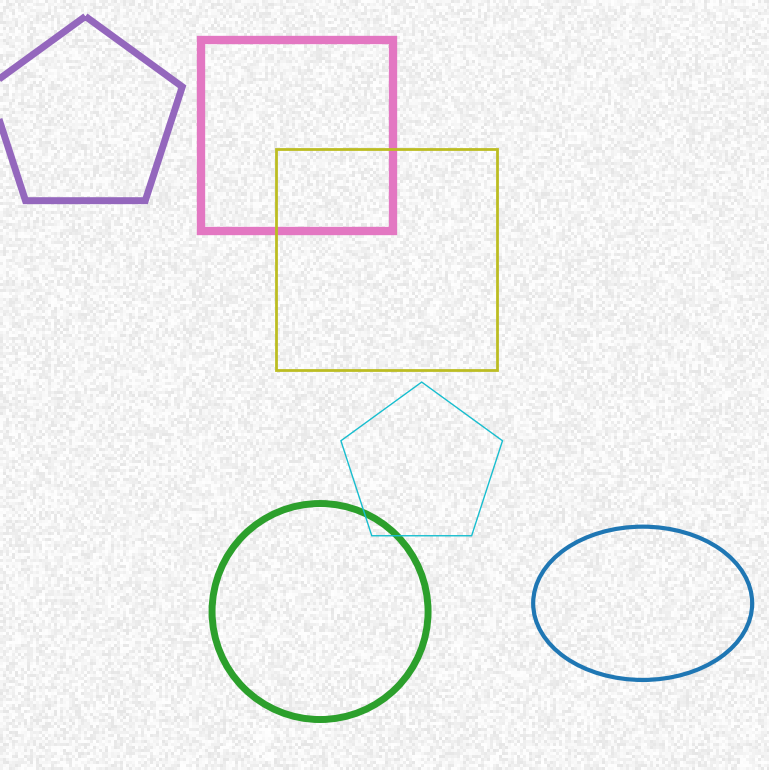[{"shape": "oval", "thickness": 1.5, "radius": 0.71, "center": [0.835, 0.216]}, {"shape": "circle", "thickness": 2.5, "radius": 0.7, "center": [0.416, 0.206]}, {"shape": "pentagon", "thickness": 2.5, "radius": 0.66, "center": [0.111, 0.846]}, {"shape": "square", "thickness": 3, "radius": 0.62, "center": [0.386, 0.824]}, {"shape": "square", "thickness": 1, "radius": 0.72, "center": [0.502, 0.663]}, {"shape": "pentagon", "thickness": 0.5, "radius": 0.55, "center": [0.548, 0.393]}]